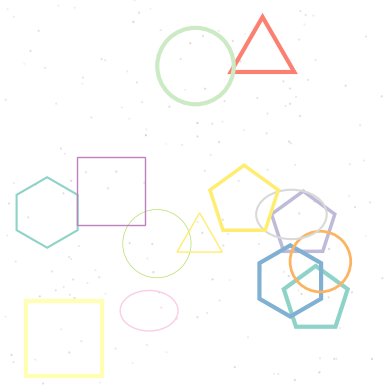[{"shape": "pentagon", "thickness": 3, "radius": 0.44, "center": [0.82, 0.222]}, {"shape": "hexagon", "thickness": 1.5, "radius": 0.46, "center": [0.122, 0.448]}, {"shape": "square", "thickness": 3, "radius": 0.49, "center": [0.167, 0.121]}, {"shape": "pentagon", "thickness": 2.5, "radius": 0.43, "center": [0.788, 0.417]}, {"shape": "triangle", "thickness": 3, "radius": 0.48, "center": [0.682, 0.861]}, {"shape": "hexagon", "thickness": 3, "radius": 0.46, "center": [0.754, 0.27]}, {"shape": "circle", "thickness": 2, "radius": 0.39, "center": [0.832, 0.321]}, {"shape": "circle", "thickness": 0.5, "radius": 0.44, "center": [0.408, 0.367]}, {"shape": "oval", "thickness": 1, "radius": 0.38, "center": [0.387, 0.193]}, {"shape": "oval", "thickness": 1.5, "radius": 0.46, "center": [0.757, 0.443]}, {"shape": "square", "thickness": 1, "radius": 0.44, "center": [0.289, 0.503]}, {"shape": "circle", "thickness": 3, "radius": 0.5, "center": [0.508, 0.828]}, {"shape": "pentagon", "thickness": 2.5, "radius": 0.47, "center": [0.634, 0.477]}, {"shape": "triangle", "thickness": 1, "radius": 0.34, "center": [0.518, 0.379]}]